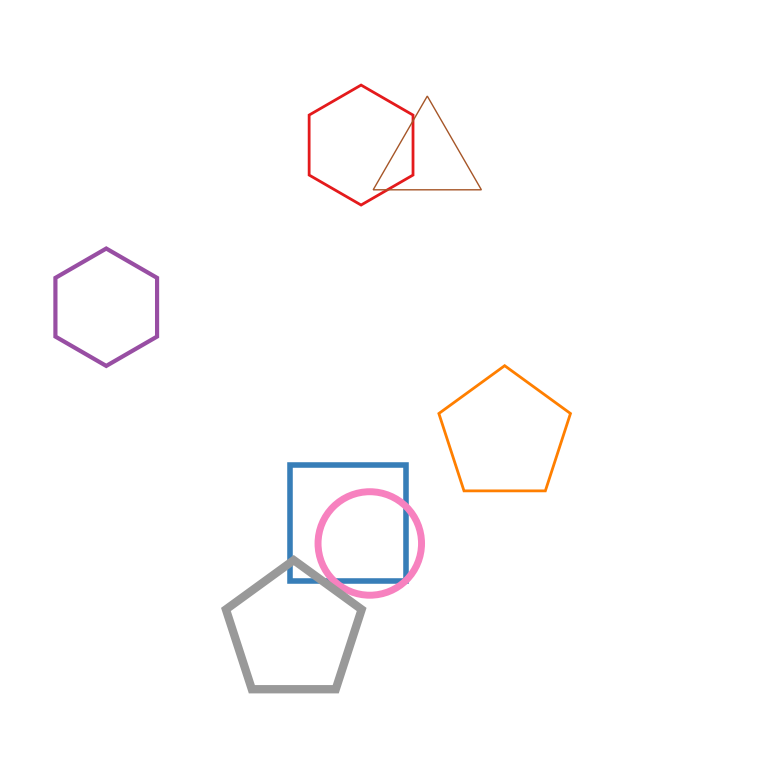[{"shape": "hexagon", "thickness": 1, "radius": 0.39, "center": [0.469, 0.812]}, {"shape": "square", "thickness": 2, "radius": 0.38, "center": [0.452, 0.321]}, {"shape": "hexagon", "thickness": 1.5, "radius": 0.38, "center": [0.138, 0.601]}, {"shape": "pentagon", "thickness": 1, "radius": 0.45, "center": [0.655, 0.435]}, {"shape": "triangle", "thickness": 0.5, "radius": 0.41, "center": [0.555, 0.794]}, {"shape": "circle", "thickness": 2.5, "radius": 0.34, "center": [0.48, 0.294]}, {"shape": "pentagon", "thickness": 3, "radius": 0.46, "center": [0.382, 0.18]}]